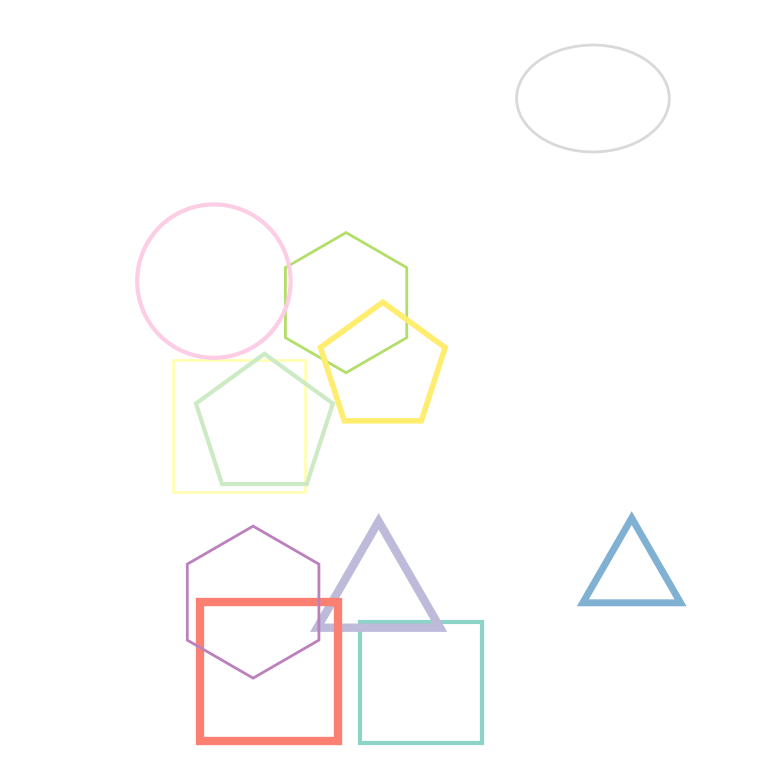[{"shape": "square", "thickness": 1.5, "radius": 0.39, "center": [0.547, 0.114]}, {"shape": "square", "thickness": 1, "radius": 0.43, "center": [0.31, 0.447]}, {"shape": "triangle", "thickness": 3, "radius": 0.46, "center": [0.492, 0.231]}, {"shape": "square", "thickness": 3, "radius": 0.45, "center": [0.349, 0.128]}, {"shape": "triangle", "thickness": 2.5, "radius": 0.37, "center": [0.82, 0.254]}, {"shape": "hexagon", "thickness": 1, "radius": 0.45, "center": [0.449, 0.607]}, {"shape": "circle", "thickness": 1.5, "radius": 0.5, "center": [0.278, 0.635]}, {"shape": "oval", "thickness": 1, "radius": 0.5, "center": [0.77, 0.872]}, {"shape": "hexagon", "thickness": 1, "radius": 0.49, "center": [0.329, 0.218]}, {"shape": "pentagon", "thickness": 1.5, "radius": 0.47, "center": [0.343, 0.447]}, {"shape": "pentagon", "thickness": 2, "radius": 0.43, "center": [0.497, 0.522]}]